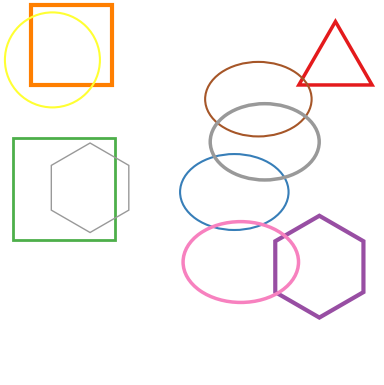[{"shape": "triangle", "thickness": 2.5, "radius": 0.55, "center": [0.871, 0.834]}, {"shape": "oval", "thickness": 1.5, "radius": 0.7, "center": [0.609, 0.501]}, {"shape": "square", "thickness": 2, "radius": 0.66, "center": [0.167, 0.508]}, {"shape": "hexagon", "thickness": 3, "radius": 0.66, "center": [0.83, 0.307]}, {"shape": "square", "thickness": 3, "radius": 0.52, "center": [0.186, 0.883]}, {"shape": "circle", "thickness": 1.5, "radius": 0.62, "center": [0.136, 0.844]}, {"shape": "oval", "thickness": 1.5, "radius": 0.69, "center": [0.671, 0.742]}, {"shape": "oval", "thickness": 2.5, "radius": 0.75, "center": [0.625, 0.319]}, {"shape": "hexagon", "thickness": 1, "radius": 0.58, "center": [0.234, 0.512]}, {"shape": "oval", "thickness": 2.5, "radius": 0.71, "center": [0.688, 0.632]}]